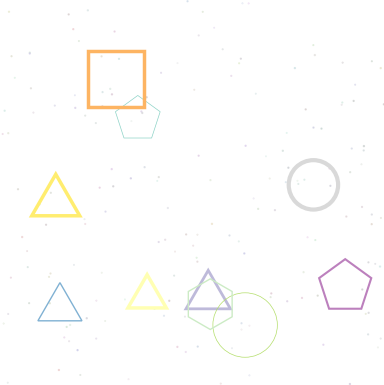[{"shape": "pentagon", "thickness": 0.5, "radius": 0.31, "center": [0.358, 0.691]}, {"shape": "triangle", "thickness": 2.5, "radius": 0.29, "center": [0.382, 0.229]}, {"shape": "triangle", "thickness": 2, "radius": 0.33, "center": [0.541, 0.231]}, {"shape": "triangle", "thickness": 1, "radius": 0.33, "center": [0.156, 0.2]}, {"shape": "square", "thickness": 2.5, "radius": 0.36, "center": [0.302, 0.794]}, {"shape": "circle", "thickness": 0.5, "radius": 0.42, "center": [0.637, 0.156]}, {"shape": "circle", "thickness": 3, "radius": 0.32, "center": [0.814, 0.52]}, {"shape": "pentagon", "thickness": 1.5, "radius": 0.36, "center": [0.897, 0.256]}, {"shape": "hexagon", "thickness": 1, "radius": 0.33, "center": [0.546, 0.21]}, {"shape": "triangle", "thickness": 2.5, "radius": 0.36, "center": [0.145, 0.475]}]